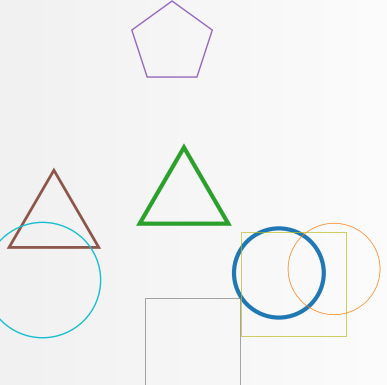[{"shape": "circle", "thickness": 3, "radius": 0.58, "center": [0.72, 0.291]}, {"shape": "circle", "thickness": 0.5, "radius": 0.59, "center": [0.862, 0.301]}, {"shape": "triangle", "thickness": 3, "radius": 0.66, "center": [0.475, 0.485]}, {"shape": "pentagon", "thickness": 1, "radius": 0.55, "center": [0.444, 0.888]}, {"shape": "triangle", "thickness": 2, "radius": 0.67, "center": [0.139, 0.424]}, {"shape": "square", "thickness": 0.5, "radius": 0.61, "center": [0.497, 0.102]}, {"shape": "square", "thickness": 0.5, "radius": 0.68, "center": [0.757, 0.262]}, {"shape": "circle", "thickness": 1, "radius": 0.75, "center": [0.11, 0.273]}]